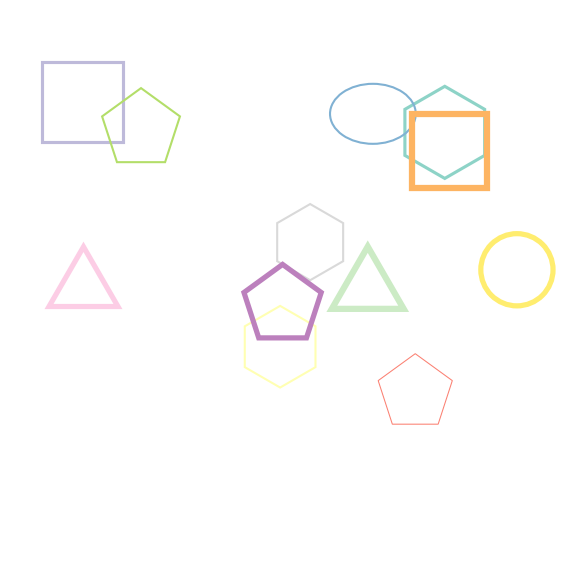[{"shape": "hexagon", "thickness": 1.5, "radius": 0.4, "center": [0.77, 0.77]}, {"shape": "hexagon", "thickness": 1, "radius": 0.35, "center": [0.485, 0.399]}, {"shape": "square", "thickness": 1.5, "radius": 0.35, "center": [0.143, 0.823]}, {"shape": "pentagon", "thickness": 0.5, "radius": 0.34, "center": [0.719, 0.319]}, {"shape": "oval", "thickness": 1, "radius": 0.37, "center": [0.646, 0.802]}, {"shape": "square", "thickness": 3, "radius": 0.32, "center": [0.778, 0.738]}, {"shape": "pentagon", "thickness": 1, "radius": 0.35, "center": [0.244, 0.776]}, {"shape": "triangle", "thickness": 2.5, "radius": 0.34, "center": [0.145, 0.503]}, {"shape": "hexagon", "thickness": 1, "radius": 0.33, "center": [0.537, 0.58]}, {"shape": "pentagon", "thickness": 2.5, "radius": 0.35, "center": [0.489, 0.471]}, {"shape": "triangle", "thickness": 3, "radius": 0.36, "center": [0.637, 0.5]}, {"shape": "circle", "thickness": 2.5, "radius": 0.31, "center": [0.895, 0.532]}]